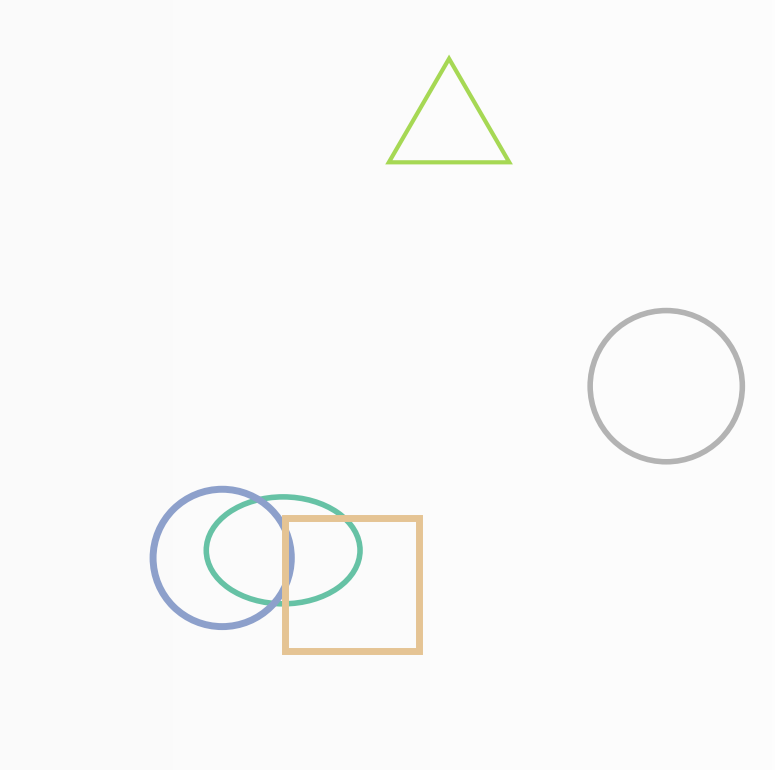[{"shape": "oval", "thickness": 2, "radius": 0.5, "center": [0.365, 0.285]}, {"shape": "circle", "thickness": 2.5, "radius": 0.45, "center": [0.287, 0.275]}, {"shape": "triangle", "thickness": 1.5, "radius": 0.45, "center": [0.579, 0.834]}, {"shape": "square", "thickness": 2.5, "radius": 0.43, "center": [0.454, 0.241]}, {"shape": "circle", "thickness": 2, "radius": 0.49, "center": [0.86, 0.498]}]